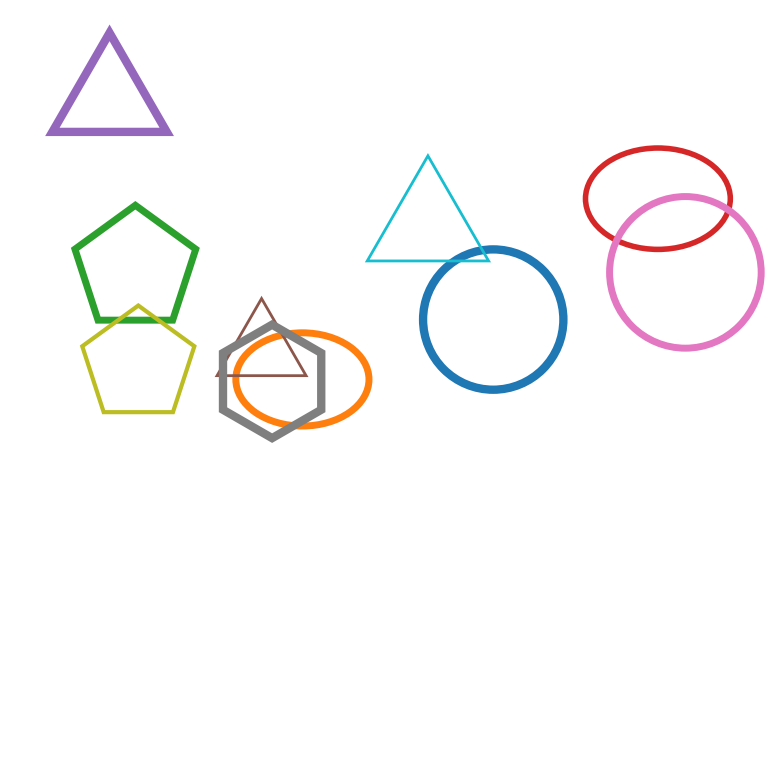[{"shape": "circle", "thickness": 3, "radius": 0.46, "center": [0.641, 0.585]}, {"shape": "oval", "thickness": 2.5, "radius": 0.43, "center": [0.393, 0.507]}, {"shape": "pentagon", "thickness": 2.5, "radius": 0.41, "center": [0.176, 0.651]}, {"shape": "oval", "thickness": 2, "radius": 0.47, "center": [0.854, 0.742]}, {"shape": "triangle", "thickness": 3, "radius": 0.43, "center": [0.142, 0.872]}, {"shape": "triangle", "thickness": 1, "radius": 0.33, "center": [0.34, 0.546]}, {"shape": "circle", "thickness": 2.5, "radius": 0.49, "center": [0.89, 0.646]}, {"shape": "hexagon", "thickness": 3, "radius": 0.37, "center": [0.353, 0.505]}, {"shape": "pentagon", "thickness": 1.5, "radius": 0.38, "center": [0.18, 0.527]}, {"shape": "triangle", "thickness": 1, "radius": 0.46, "center": [0.556, 0.707]}]